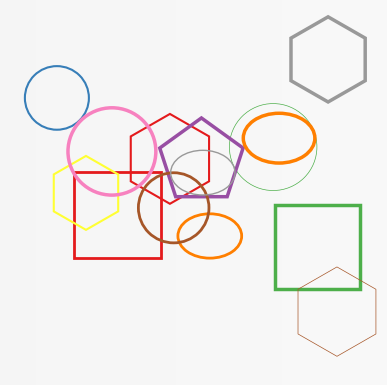[{"shape": "hexagon", "thickness": 1.5, "radius": 0.58, "center": [0.438, 0.587]}, {"shape": "square", "thickness": 2, "radius": 0.56, "center": [0.303, 0.441]}, {"shape": "circle", "thickness": 1.5, "radius": 0.41, "center": [0.147, 0.746]}, {"shape": "square", "thickness": 2.5, "radius": 0.55, "center": [0.819, 0.358]}, {"shape": "circle", "thickness": 0.5, "radius": 0.56, "center": [0.705, 0.618]}, {"shape": "pentagon", "thickness": 2.5, "radius": 0.57, "center": [0.52, 0.581]}, {"shape": "oval", "thickness": 2, "radius": 0.41, "center": [0.541, 0.387]}, {"shape": "oval", "thickness": 2.5, "radius": 0.46, "center": [0.72, 0.641]}, {"shape": "hexagon", "thickness": 1.5, "radius": 0.48, "center": [0.222, 0.499]}, {"shape": "hexagon", "thickness": 0.5, "radius": 0.58, "center": [0.87, 0.191]}, {"shape": "circle", "thickness": 2, "radius": 0.46, "center": [0.448, 0.46]}, {"shape": "circle", "thickness": 2.5, "radius": 0.57, "center": [0.289, 0.607]}, {"shape": "hexagon", "thickness": 2.5, "radius": 0.55, "center": [0.847, 0.846]}, {"shape": "oval", "thickness": 1, "radius": 0.41, "center": [0.523, 0.552]}]